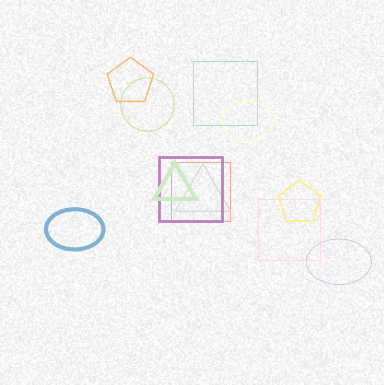[{"shape": "square", "thickness": 0.5, "radius": 0.41, "center": [0.584, 0.758]}, {"shape": "oval", "thickness": 0.5, "radius": 0.35, "center": [0.642, 0.689]}, {"shape": "oval", "thickness": 0.5, "radius": 0.42, "center": [0.88, 0.32]}, {"shape": "square", "thickness": 0.5, "radius": 0.38, "center": [0.52, 0.502]}, {"shape": "oval", "thickness": 3, "radius": 0.37, "center": [0.194, 0.404]}, {"shape": "pentagon", "thickness": 1, "radius": 0.32, "center": [0.339, 0.788]}, {"shape": "circle", "thickness": 0.5, "radius": 0.35, "center": [0.383, 0.728]}, {"shape": "square", "thickness": 0.5, "radius": 0.4, "center": [0.751, 0.404]}, {"shape": "triangle", "thickness": 1, "radius": 0.41, "center": [0.527, 0.492]}, {"shape": "square", "thickness": 2, "radius": 0.41, "center": [0.495, 0.509]}, {"shape": "triangle", "thickness": 3, "radius": 0.31, "center": [0.455, 0.515]}, {"shape": "pentagon", "thickness": 1, "radius": 0.29, "center": [0.778, 0.473]}]